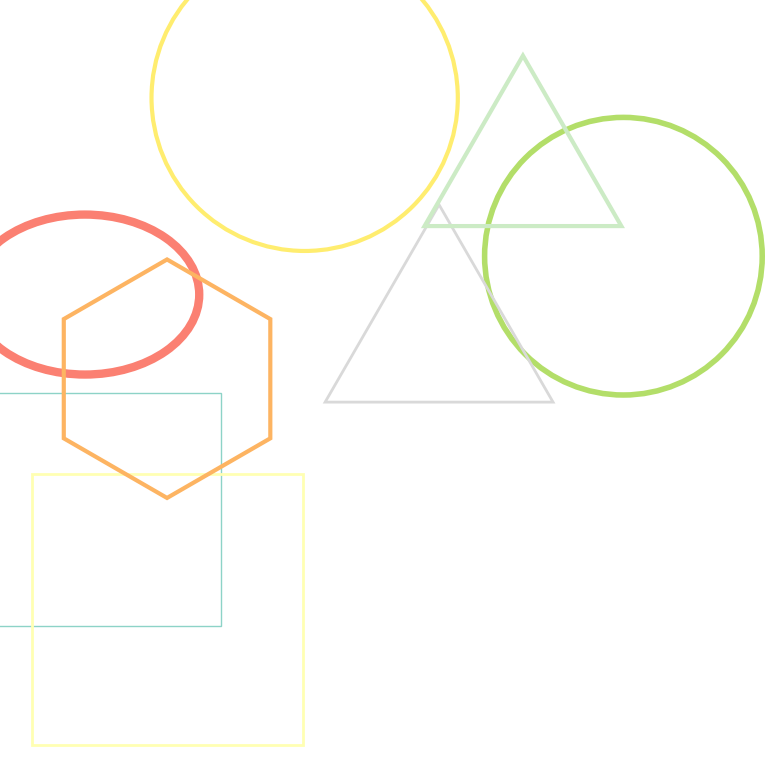[{"shape": "square", "thickness": 0.5, "radius": 0.76, "center": [0.135, 0.338]}, {"shape": "square", "thickness": 1, "radius": 0.88, "center": [0.218, 0.209]}, {"shape": "oval", "thickness": 3, "radius": 0.74, "center": [0.11, 0.617]}, {"shape": "hexagon", "thickness": 1.5, "radius": 0.77, "center": [0.217, 0.508]}, {"shape": "circle", "thickness": 2, "radius": 0.9, "center": [0.81, 0.667]}, {"shape": "triangle", "thickness": 1, "radius": 0.85, "center": [0.57, 0.563]}, {"shape": "triangle", "thickness": 1.5, "radius": 0.74, "center": [0.679, 0.78]}, {"shape": "circle", "thickness": 1.5, "radius": 0.99, "center": [0.396, 0.873]}]